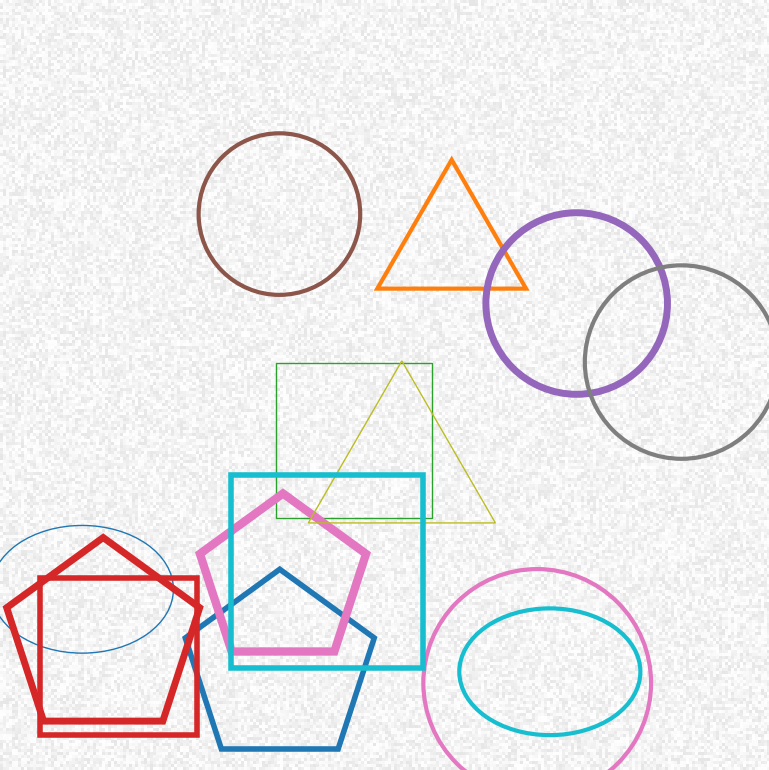[{"shape": "pentagon", "thickness": 2, "radius": 0.65, "center": [0.363, 0.132]}, {"shape": "oval", "thickness": 0.5, "radius": 0.59, "center": [0.107, 0.235]}, {"shape": "triangle", "thickness": 1.5, "radius": 0.56, "center": [0.587, 0.681]}, {"shape": "square", "thickness": 0.5, "radius": 0.5, "center": [0.46, 0.428]}, {"shape": "square", "thickness": 2, "radius": 0.51, "center": [0.154, 0.147]}, {"shape": "pentagon", "thickness": 2.5, "radius": 0.66, "center": [0.134, 0.17]}, {"shape": "circle", "thickness": 2.5, "radius": 0.59, "center": [0.749, 0.606]}, {"shape": "circle", "thickness": 1.5, "radius": 0.52, "center": [0.363, 0.722]}, {"shape": "circle", "thickness": 1.5, "radius": 0.74, "center": [0.698, 0.113]}, {"shape": "pentagon", "thickness": 3, "radius": 0.57, "center": [0.368, 0.246]}, {"shape": "circle", "thickness": 1.5, "radius": 0.63, "center": [0.885, 0.53]}, {"shape": "triangle", "thickness": 0.5, "radius": 0.7, "center": [0.522, 0.391]}, {"shape": "oval", "thickness": 1.5, "radius": 0.59, "center": [0.714, 0.128]}, {"shape": "square", "thickness": 2, "radius": 0.63, "center": [0.425, 0.257]}]